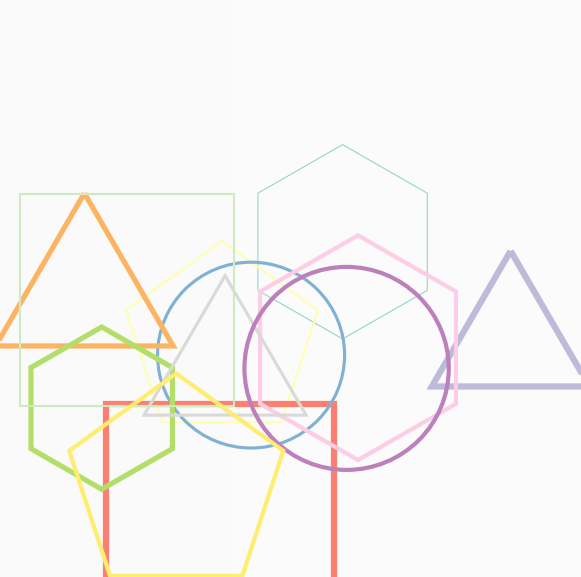[{"shape": "hexagon", "thickness": 0.5, "radius": 0.84, "center": [0.589, 0.58]}, {"shape": "pentagon", "thickness": 1, "radius": 0.87, "center": [0.382, 0.408]}, {"shape": "triangle", "thickness": 3, "radius": 0.78, "center": [0.878, 0.408]}, {"shape": "square", "thickness": 3, "radius": 0.98, "center": [0.379, 0.104]}, {"shape": "circle", "thickness": 1.5, "radius": 0.8, "center": [0.432, 0.384]}, {"shape": "triangle", "thickness": 2.5, "radius": 0.88, "center": [0.145, 0.488]}, {"shape": "hexagon", "thickness": 2.5, "radius": 0.7, "center": [0.175, 0.292]}, {"shape": "hexagon", "thickness": 2, "radius": 0.97, "center": [0.616, 0.397]}, {"shape": "triangle", "thickness": 1.5, "radius": 0.8, "center": [0.387, 0.361]}, {"shape": "circle", "thickness": 2, "radius": 0.88, "center": [0.596, 0.361]}, {"shape": "square", "thickness": 1, "radius": 0.92, "center": [0.219, 0.48]}, {"shape": "pentagon", "thickness": 2, "radius": 0.97, "center": [0.303, 0.159]}]